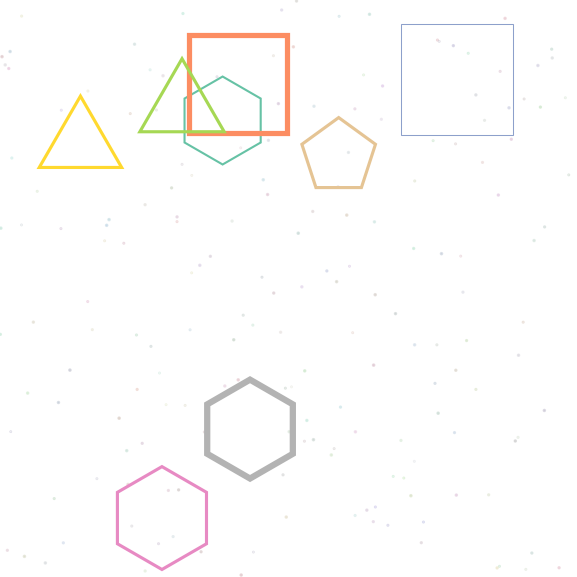[{"shape": "hexagon", "thickness": 1, "radius": 0.38, "center": [0.385, 0.79]}, {"shape": "square", "thickness": 2.5, "radius": 0.42, "center": [0.412, 0.854]}, {"shape": "square", "thickness": 0.5, "radius": 0.48, "center": [0.791, 0.862]}, {"shape": "hexagon", "thickness": 1.5, "radius": 0.45, "center": [0.28, 0.102]}, {"shape": "triangle", "thickness": 1.5, "radius": 0.42, "center": [0.315, 0.813]}, {"shape": "triangle", "thickness": 1.5, "radius": 0.41, "center": [0.139, 0.75]}, {"shape": "pentagon", "thickness": 1.5, "radius": 0.33, "center": [0.586, 0.729]}, {"shape": "hexagon", "thickness": 3, "radius": 0.43, "center": [0.433, 0.256]}]